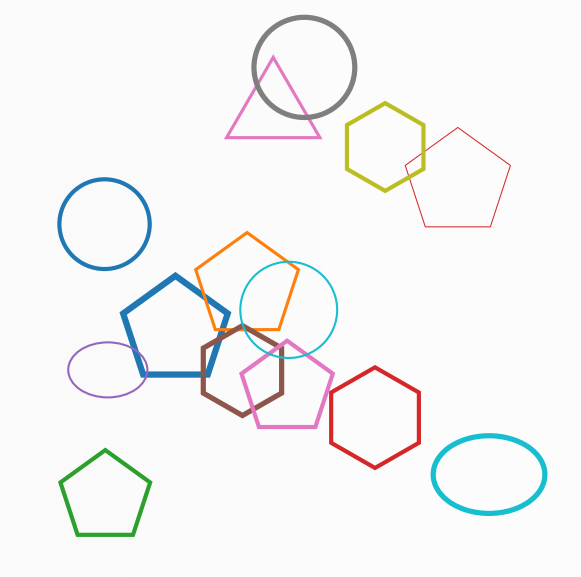[{"shape": "circle", "thickness": 2, "radius": 0.39, "center": [0.18, 0.611]}, {"shape": "pentagon", "thickness": 3, "radius": 0.47, "center": [0.302, 0.427]}, {"shape": "pentagon", "thickness": 1.5, "radius": 0.46, "center": [0.425, 0.503]}, {"shape": "pentagon", "thickness": 2, "radius": 0.41, "center": [0.181, 0.139]}, {"shape": "pentagon", "thickness": 0.5, "radius": 0.48, "center": [0.788, 0.683]}, {"shape": "hexagon", "thickness": 2, "radius": 0.44, "center": [0.645, 0.276]}, {"shape": "oval", "thickness": 1, "radius": 0.34, "center": [0.185, 0.359]}, {"shape": "hexagon", "thickness": 2.5, "radius": 0.39, "center": [0.417, 0.357]}, {"shape": "triangle", "thickness": 1.5, "radius": 0.46, "center": [0.47, 0.807]}, {"shape": "pentagon", "thickness": 2, "radius": 0.41, "center": [0.494, 0.327]}, {"shape": "circle", "thickness": 2.5, "radius": 0.43, "center": [0.524, 0.882]}, {"shape": "hexagon", "thickness": 2, "radius": 0.38, "center": [0.663, 0.745]}, {"shape": "oval", "thickness": 2.5, "radius": 0.48, "center": [0.841, 0.177]}, {"shape": "circle", "thickness": 1, "radius": 0.42, "center": [0.497, 0.463]}]